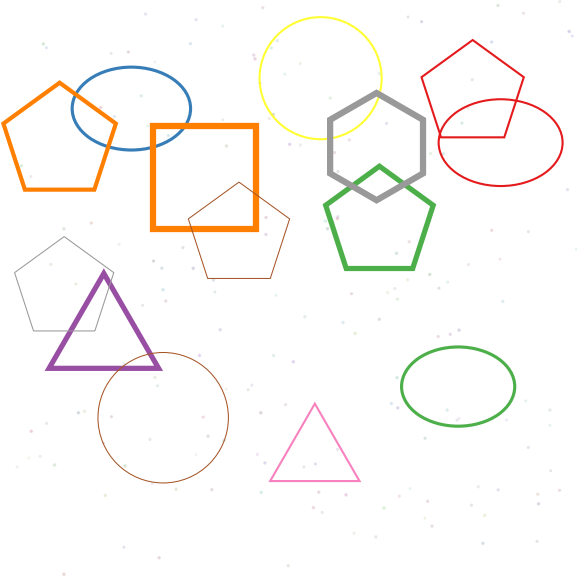[{"shape": "pentagon", "thickness": 1, "radius": 0.47, "center": [0.818, 0.837]}, {"shape": "oval", "thickness": 1, "radius": 0.54, "center": [0.867, 0.752]}, {"shape": "oval", "thickness": 1.5, "radius": 0.51, "center": [0.227, 0.811]}, {"shape": "oval", "thickness": 1.5, "radius": 0.49, "center": [0.793, 0.33]}, {"shape": "pentagon", "thickness": 2.5, "radius": 0.49, "center": [0.657, 0.613]}, {"shape": "triangle", "thickness": 2.5, "radius": 0.55, "center": [0.18, 0.416]}, {"shape": "pentagon", "thickness": 2, "radius": 0.51, "center": [0.103, 0.754]}, {"shape": "square", "thickness": 3, "radius": 0.45, "center": [0.354, 0.691]}, {"shape": "circle", "thickness": 1, "radius": 0.53, "center": [0.555, 0.864]}, {"shape": "circle", "thickness": 0.5, "radius": 0.56, "center": [0.283, 0.276]}, {"shape": "pentagon", "thickness": 0.5, "radius": 0.46, "center": [0.414, 0.592]}, {"shape": "triangle", "thickness": 1, "radius": 0.45, "center": [0.545, 0.211]}, {"shape": "pentagon", "thickness": 0.5, "radius": 0.45, "center": [0.111, 0.499]}, {"shape": "hexagon", "thickness": 3, "radius": 0.46, "center": [0.652, 0.745]}]